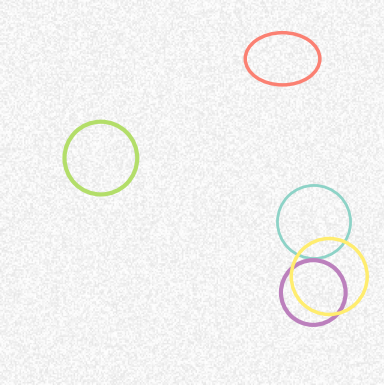[{"shape": "circle", "thickness": 2, "radius": 0.47, "center": [0.816, 0.423]}, {"shape": "oval", "thickness": 2.5, "radius": 0.48, "center": [0.734, 0.847]}, {"shape": "circle", "thickness": 3, "radius": 0.47, "center": [0.262, 0.589]}, {"shape": "circle", "thickness": 3, "radius": 0.42, "center": [0.814, 0.24]}, {"shape": "circle", "thickness": 2.5, "radius": 0.49, "center": [0.855, 0.282]}]